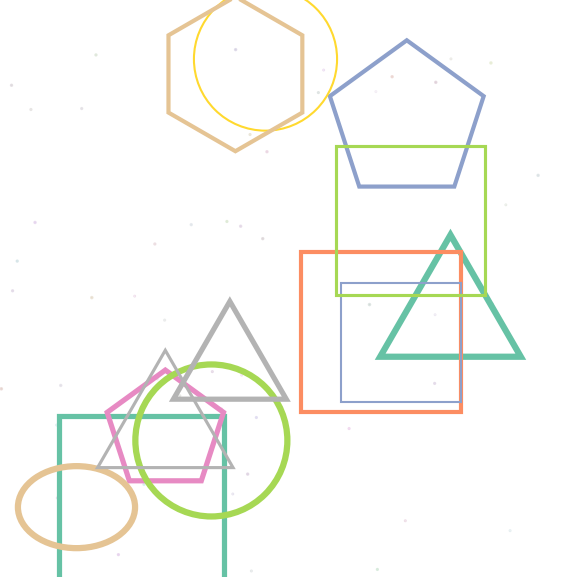[{"shape": "triangle", "thickness": 3, "radius": 0.7, "center": [0.78, 0.452]}, {"shape": "square", "thickness": 2.5, "radius": 0.72, "center": [0.245, 0.136]}, {"shape": "square", "thickness": 2, "radius": 0.69, "center": [0.66, 0.424]}, {"shape": "square", "thickness": 1, "radius": 0.52, "center": [0.694, 0.406]}, {"shape": "pentagon", "thickness": 2, "radius": 0.7, "center": [0.704, 0.789]}, {"shape": "pentagon", "thickness": 2.5, "radius": 0.53, "center": [0.286, 0.252]}, {"shape": "circle", "thickness": 3, "radius": 0.66, "center": [0.366, 0.236]}, {"shape": "square", "thickness": 1.5, "radius": 0.64, "center": [0.711, 0.617]}, {"shape": "circle", "thickness": 1, "radius": 0.62, "center": [0.46, 0.897]}, {"shape": "hexagon", "thickness": 2, "radius": 0.67, "center": [0.408, 0.871]}, {"shape": "oval", "thickness": 3, "radius": 0.51, "center": [0.132, 0.121]}, {"shape": "triangle", "thickness": 1.5, "radius": 0.68, "center": [0.286, 0.257]}, {"shape": "triangle", "thickness": 2.5, "radius": 0.56, "center": [0.398, 0.364]}]